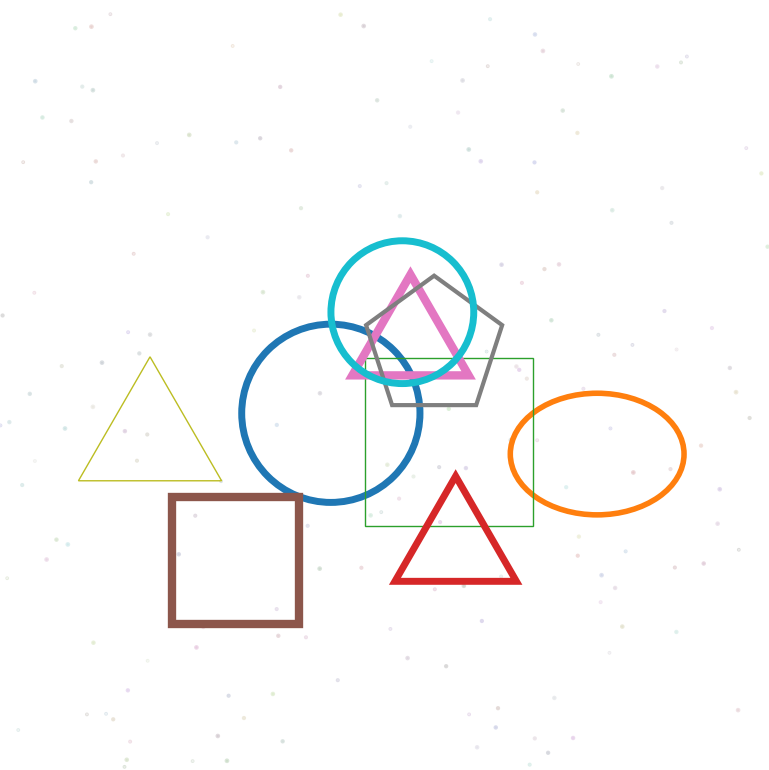[{"shape": "circle", "thickness": 2.5, "radius": 0.58, "center": [0.43, 0.463]}, {"shape": "oval", "thickness": 2, "radius": 0.56, "center": [0.776, 0.41]}, {"shape": "square", "thickness": 0.5, "radius": 0.54, "center": [0.583, 0.426]}, {"shape": "triangle", "thickness": 2.5, "radius": 0.46, "center": [0.592, 0.291]}, {"shape": "square", "thickness": 3, "radius": 0.41, "center": [0.306, 0.272]}, {"shape": "triangle", "thickness": 3, "radius": 0.44, "center": [0.533, 0.556]}, {"shape": "pentagon", "thickness": 1.5, "radius": 0.46, "center": [0.564, 0.549]}, {"shape": "triangle", "thickness": 0.5, "radius": 0.54, "center": [0.195, 0.429]}, {"shape": "circle", "thickness": 2.5, "radius": 0.46, "center": [0.523, 0.595]}]